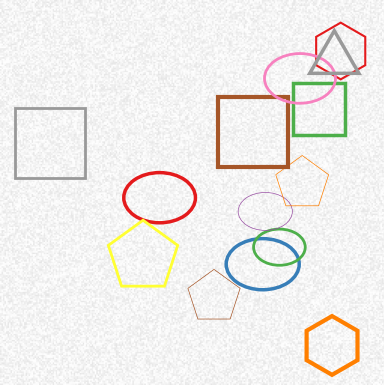[{"shape": "oval", "thickness": 2.5, "radius": 0.47, "center": [0.415, 0.486]}, {"shape": "hexagon", "thickness": 1.5, "radius": 0.37, "center": [0.885, 0.868]}, {"shape": "oval", "thickness": 2.5, "radius": 0.47, "center": [0.682, 0.314]}, {"shape": "square", "thickness": 2.5, "radius": 0.34, "center": [0.829, 0.716]}, {"shape": "oval", "thickness": 2, "radius": 0.34, "center": [0.726, 0.358]}, {"shape": "oval", "thickness": 0.5, "radius": 0.35, "center": [0.689, 0.451]}, {"shape": "hexagon", "thickness": 3, "radius": 0.38, "center": [0.862, 0.103]}, {"shape": "pentagon", "thickness": 0.5, "radius": 0.36, "center": [0.785, 0.524]}, {"shape": "pentagon", "thickness": 2, "radius": 0.47, "center": [0.372, 0.333]}, {"shape": "square", "thickness": 3, "radius": 0.45, "center": [0.657, 0.657]}, {"shape": "pentagon", "thickness": 0.5, "radius": 0.36, "center": [0.556, 0.229]}, {"shape": "oval", "thickness": 2, "radius": 0.46, "center": [0.779, 0.796]}, {"shape": "square", "thickness": 2, "radius": 0.46, "center": [0.13, 0.628]}, {"shape": "triangle", "thickness": 2.5, "radius": 0.37, "center": [0.868, 0.846]}]